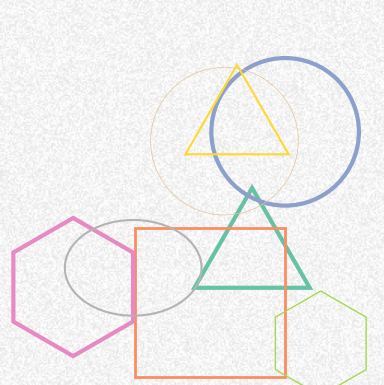[{"shape": "triangle", "thickness": 3, "radius": 0.86, "center": [0.655, 0.339]}, {"shape": "square", "thickness": 2, "radius": 0.97, "center": [0.546, 0.215]}, {"shape": "circle", "thickness": 3, "radius": 0.96, "center": [0.741, 0.658]}, {"shape": "hexagon", "thickness": 3, "radius": 0.9, "center": [0.19, 0.254]}, {"shape": "hexagon", "thickness": 1, "radius": 0.68, "center": [0.833, 0.108]}, {"shape": "triangle", "thickness": 1.5, "radius": 0.77, "center": [0.616, 0.677]}, {"shape": "circle", "thickness": 0.5, "radius": 0.96, "center": [0.583, 0.633]}, {"shape": "oval", "thickness": 1.5, "radius": 0.89, "center": [0.346, 0.304]}]